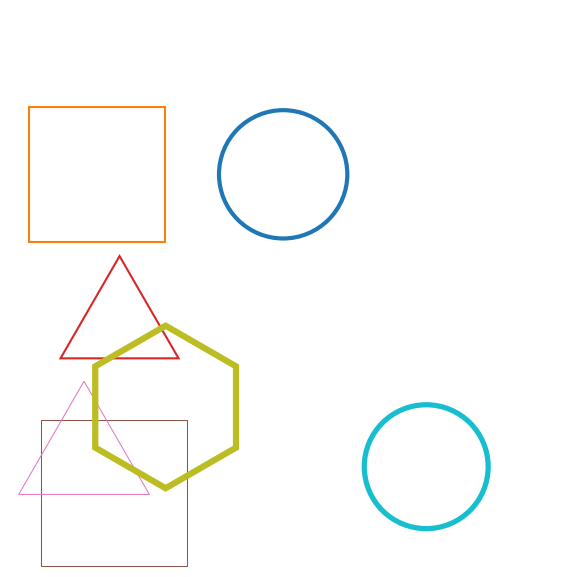[{"shape": "circle", "thickness": 2, "radius": 0.56, "center": [0.49, 0.697]}, {"shape": "square", "thickness": 1, "radius": 0.59, "center": [0.168, 0.697]}, {"shape": "triangle", "thickness": 1, "radius": 0.59, "center": [0.207, 0.438]}, {"shape": "square", "thickness": 0.5, "radius": 0.63, "center": [0.197, 0.145]}, {"shape": "triangle", "thickness": 0.5, "radius": 0.65, "center": [0.146, 0.208]}, {"shape": "hexagon", "thickness": 3, "radius": 0.7, "center": [0.287, 0.294]}, {"shape": "circle", "thickness": 2.5, "radius": 0.54, "center": [0.738, 0.191]}]